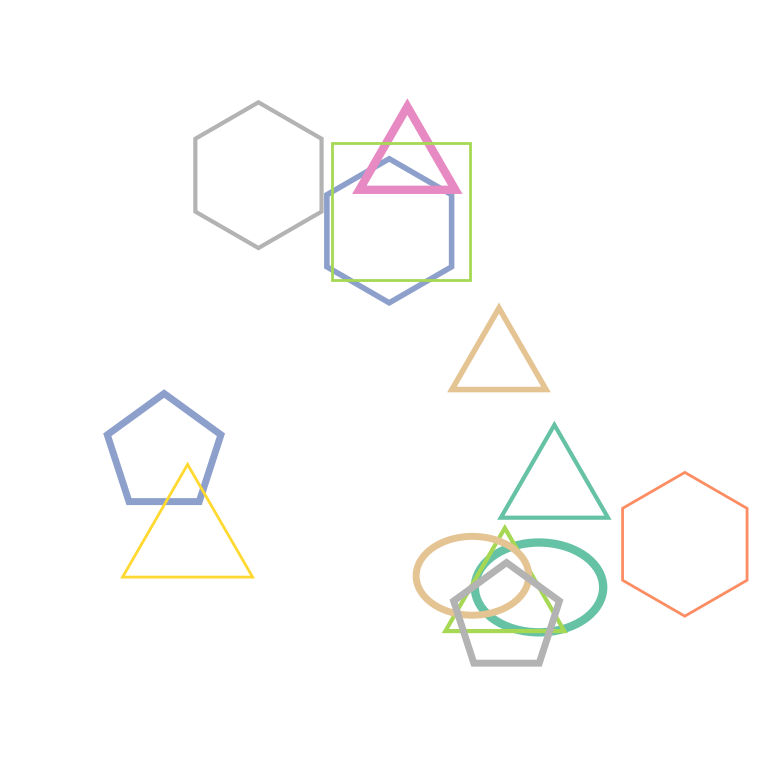[{"shape": "oval", "thickness": 3, "radius": 0.42, "center": [0.7, 0.237]}, {"shape": "triangle", "thickness": 1.5, "radius": 0.4, "center": [0.72, 0.368]}, {"shape": "hexagon", "thickness": 1, "radius": 0.47, "center": [0.889, 0.293]}, {"shape": "hexagon", "thickness": 2, "radius": 0.47, "center": [0.506, 0.7]}, {"shape": "pentagon", "thickness": 2.5, "radius": 0.39, "center": [0.213, 0.411]}, {"shape": "triangle", "thickness": 3, "radius": 0.36, "center": [0.529, 0.789]}, {"shape": "triangle", "thickness": 1.5, "radius": 0.45, "center": [0.656, 0.225]}, {"shape": "square", "thickness": 1, "radius": 0.45, "center": [0.52, 0.725]}, {"shape": "triangle", "thickness": 1, "radius": 0.49, "center": [0.244, 0.299]}, {"shape": "triangle", "thickness": 2, "radius": 0.35, "center": [0.648, 0.529]}, {"shape": "oval", "thickness": 2.5, "radius": 0.37, "center": [0.614, 0.252]}, {"shape": "pentagon", "thickness": 2.5, "radius": 0.36, "center": [0.658, 0.197]}, {"shape": "hexagon", "thickness": 1.5, "radius": 0.47, "center": [0.336, 0.772]}]